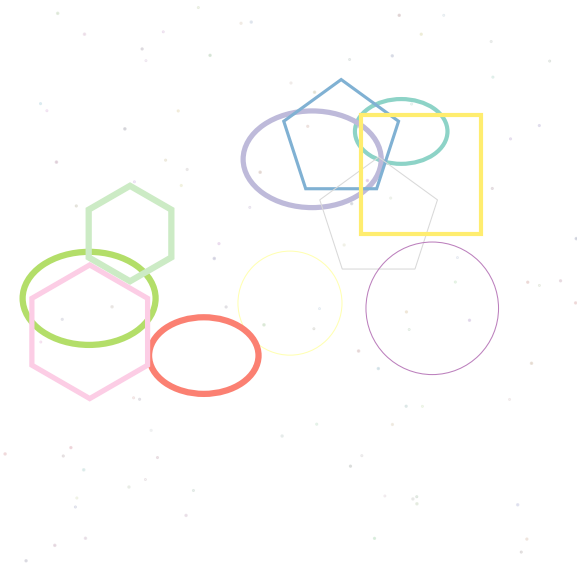[{"shape": "oval", "thickness": 2, "radius": 0.4, "center": [0.695, 0.772]}, {"shape": "circle", "thickness": 0.5, "radius": 0.45, "center": [0.502, 0.474]}, {"shape": "oval", "thickness": 2.5, "radius": 0.6, "center": [0.541, 0.723]}, {"shape": "oval", "thickness": 3, "radius": 0.47, "center": [0.353, 0.383]}, {"shape": "pentagon", "thickness": 1.5, "radius": 0.52, "center": [0.591, 0.757]}, {"shape": "oval", "thickness": 3, "radius": 0.58, "center": [0.154, 0.482]}, {"shape": "hexagon", "thickness": 2.5, "radius": 0.58, "center": [0.155, 0.425]}, {"shape": "pentagon", "thickness": 0.5, "radius": 0.54, "center": [0.656, 0.62]}, {"shape": "circle", "thickness": 0.5, "radius": 0.57, "center": [0.748, 0.465]}, {"shape": "hexagon", "thickness": 3, "radius": 0.41, "center": [0.225, 0.595]}, {"shape": "square", "thickness": 2, "radius": 0.52, "center": [0.729, 0.697]}]